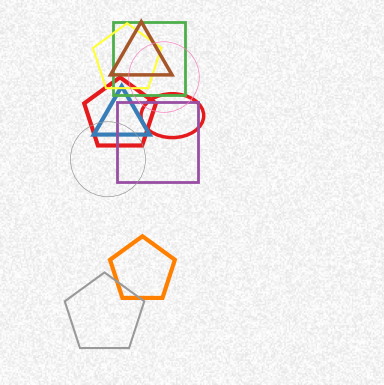[{"shape": "oval", "thickness": 2.5, "radius": 0.41, "center": [0.448, 0.7]}, {"shape": "pentagon", "thickness": 3, "radius": 0.49, "center": [0.312, 0.701]}, {"shape": "triangle", "thickness": 3, "radius": 0.42, "center": [0.316, 0.692]}, {"shape": "square", "thickness": 2, "radius": 0.47, "center": [0.387, 0.848]}, {"shape": "square", "thickness": 2, "radius": 0.52, "center": [0.409, 0.632]}, {"shape": "pentagon", "thickness": 3, "radius": 0.44, "center": [0.37, 0.298]}, {"shape": "pentagon", "thickness": 1.5, "radius": 0.47, "center": [0.33, 0.846]}, {"shape": "triangle", "thickness": 2.5, "radius": 0.46, "center": [0.367, 0.852]}, {"shape": "circle", "thickness": 0.5, "radius": 0.46, "center": [0.426, 0.8]}, {"shape": "pentagon", "thickness": 1.5, "radius": 0.54, "center": [0.271, 0.184]}, {"shape": "circle", "thickness": 0.5, "radius": 0.49, "center": [0.28, 0.586]}]